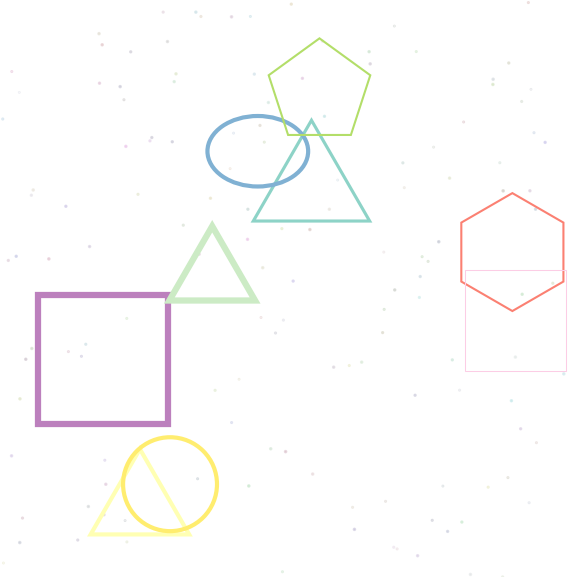[{"shape": "triangle", "thickness": 1.5, "radius": 0.58, "center": [0.539, 0.675]}, {"shape": "triangle", "thickness": 2, "radius": 0.49, "center": [0.242, 0.123]}, {"shape": "hexagon", "thickness": 1, "radius": 0.51, "center": [0.887, 0.563]}, {"shape": "oval", "thickness": 2, "radius": 0.44, "center": [0.446, 0.737]}, {"shape": "pentagon", "thickness": 1, "radius": 0.46, "center": [0.553, 0.84]}, {"shape": "square", "thickness": 0.5, "radius": 0.44, "center": [0.893, 0.445]}, {"shape": "square", "thickness": 3, "radius": 0.56, "center": [0.179, 0.377]}, {"shape": "triangle", "thickness": 3, "radius": 0.43, "center": [0.367, 0.522]}, {"shape": "circle", "thickness": 2, "radius": 0.41, "center": [0.294, 0.161]}]